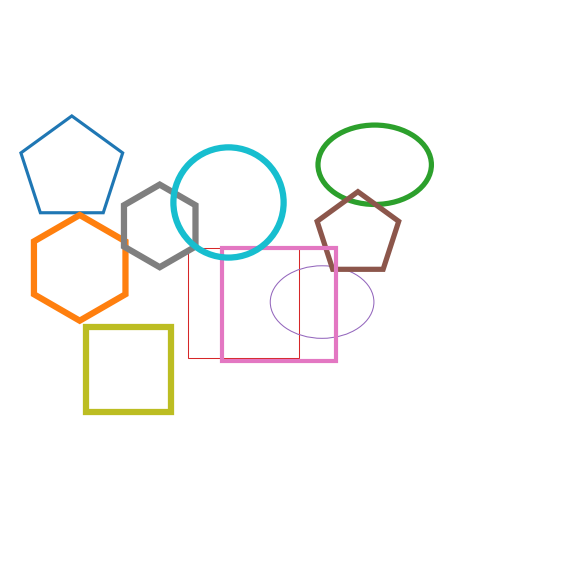[{"shape": "pentagon", "thickness": 1.5, "radius": 0.46, "center": [0.124, 0.706]}, {"shape": "hexagon", "thickness": 3, "radius": 0.46, "center": [0.138, 0.535]}, {"shape": "oval", "thickness": 2.5, "radius": 0.49, "center": [0.649, 0.714]}, {"shape": "square", "thickness": 0.5, "radius": 0.48, "center": [0.422, 0.475]}, {"shape": "oval", "thickness": 0.5, "radius": 0.45, "center": [0.558, 0.476]}, {"shape": "pentagon", "thickness": 2.5, "radius": 0.37, "center": [0.62, 0.593]}, {"shape": "square", "thickness": 2, "radius": 0.49, "center": [0.483, 0.472]}, {"shape": "hexagon", "thickness": 3, "radius": 0.36, "center": [0.277, 0.608]}, {"shape": "square", "thickness": 3, "radius": 0.37, "center": [0.222, 0.359]}, {"shape": "circle", "thickness": 3, "radius": 0.48, "center": [0.396, 0.649]}]